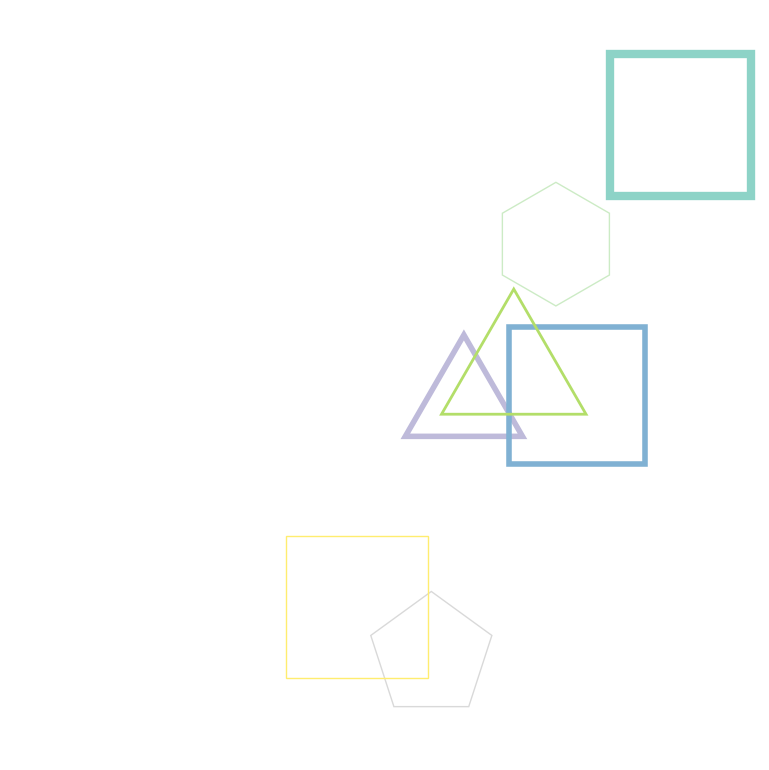[{"shape": "square", "thickness": 3, "radius": 0.46, "center": [0.884, 0.838]}, {"shape": "triangle", "thickness": 2, "radius": 0.44, "center": [0.602, 0.477]}, {"shape": "square", "thickness": 2, "radius": 0.44, "center": [0.75, 0.487]}, {"shape": "triangle", "thickness": 1, "radius": 0.54, "center": [0.667, 0.516]}, {"shape": "pentagon", "thickness": 0.5, "radius": 0.41, "center": [0.56, 0.149]}, {"shape": "hexagon", "thickness": 0.5, "radius": 0.4, "center": [0.722, 0.683]}, {"shape": "square", "thickness": 0.5, "radius": 0.46, "center": [0.464, 0.211]}]